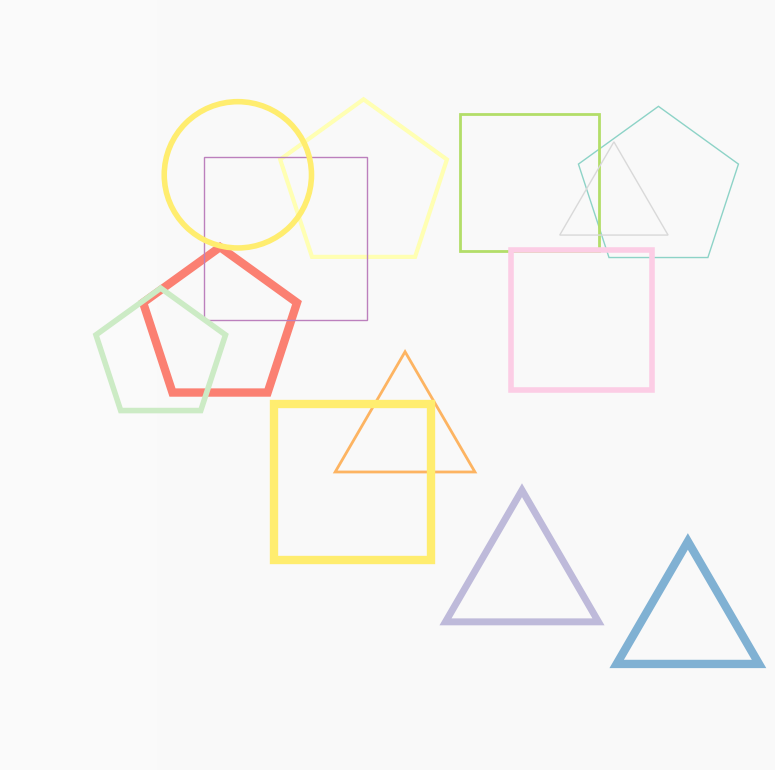[{"shape": "pentagon", "thickness": 0.5, "radius": 0.54, "center": [0.85, 0.753]}, {"shape": "pentagon", "thickness": 1.5, "radius": 0.57, "center": [0.469, 0.758]}, {"shape": "triangle", "thickness": 2.5, "radius": 0.57, "center": [0.674, 0.249]}, {"shape": "pentagon", "thickness": 3, "radius": 0.52, "center": [0.284, 0.575]}, {"shape": "triangle", "thickness": 3, "radius": 0.53, "center": [0.888, 0.191]}, {"shape": "triangle", "thickness": 1, "radius": 0.52, "center": [0.523, 0.439]}, {"shape": "square", "thickness": 1, "radius": 0.45, "center": [0.683, 0.763]}, {"shape": "square", "thickness": 2, "radius": 0.45, "center": [0.75, 0.584]}, {"shape": "triangle", "thickness": 0.5, "radius": 0.4, "center": [0.792, 0.735]}, {"shape": "square", "thickness": 0.5, "radius": 0.53, "center": [0.368, 0.69]}, {"shape": "pentagon", "thickness": 2, "radius": 0.44, "center": [0.207, 0.538]}, {"shape": "circle", "thickness": 2, "radius": 0.48, "center": [0.307, 0.773]}, {"shape": "square", "thickness": 3, "radius": 0.51, "center": [0.455, 0.374]}]